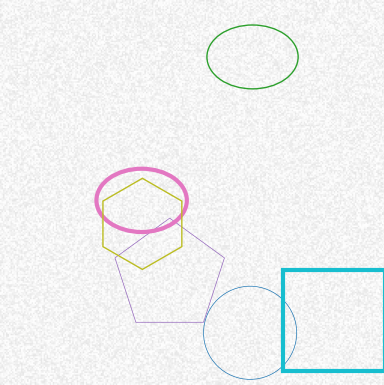[{"shape": "circle", "thickness": 0.5, "radius": 0.6, "center": [0.65, 0.136]}, {"shape": "oval", "thickness": 1, "radius": 0.59, "center": [0.656, 0.852]}, {"shape": "pentagon", "thickness": 0.5, "radius": 0.75, "center": [0.441, 0.284]}, {"shape": "oval", "thickness": 3, "radius": 0.59, "center": [0.368, 0.48]}, {"shape": "hexagon", "thickness": 1, "radius": 0.59, "center": [0.37, 0.419]}, {"shape": "square", "thickness": 3, "radius": 0.66, "center": [0.867, 0.168]}]